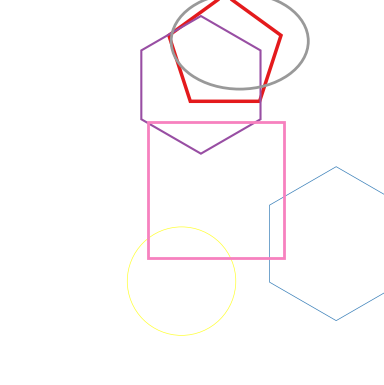[{"shape": "pentagon", "thickness": 2.5, "radius": 0.77, "center": [0.584, 0.861]}, {"shape": "hexagon", "thickness": 0.5, "radius": 1.0, "center": [0.873, 0.367]}, {"shape": "hexagon", "thickness": 1.5, "radius": 0.89, "center": [0.522, 0.78]}, {"shape": "circle", "thickness": 0.5, "radius": 0.7, "center": [0.472, 0.27]}, {"shape": "square", "thickness": 2, "radius": 0.88, "center": [0.56, 0.507]}, {"shape": "oval", "thickness": 2, "radius": 0.89, "center": [0.623, 0.893]}]